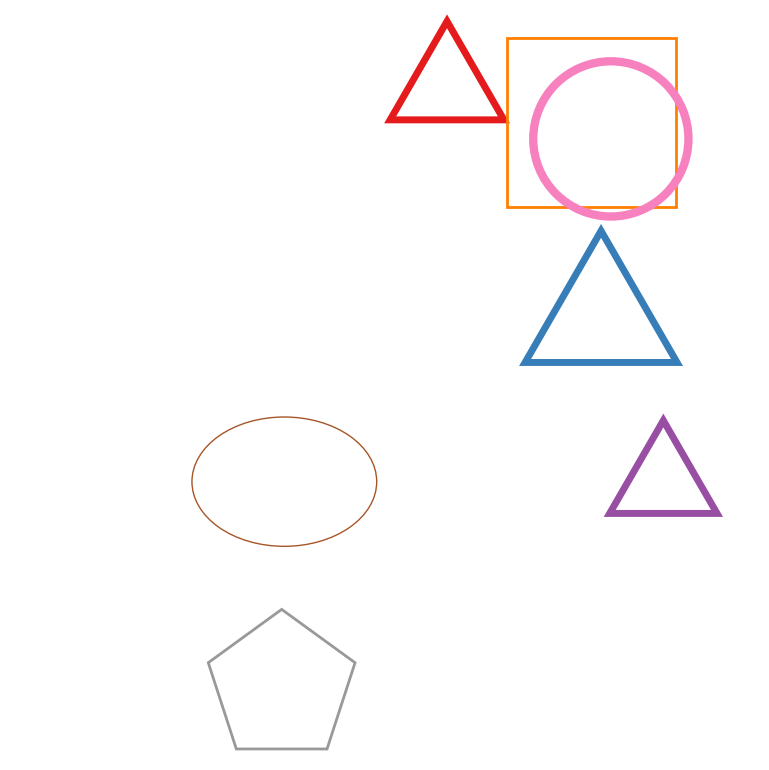[{"shape": "triangle", "thickness": 2.5, "radius": 0.43, "center": [0.581, 0.887]}, {"shape": "triangle", "thickness": 2.5, "radius": 0.57, "center": [0.781, 0.586]}, {"shape": "triangle", "thickness": 2.5, "radius": 0.4, "center": [0.861, 0.373]}, {"shape": "square", "thickness": 1, "radius": 0.55, "center": [0.768, 0.841]}, {"shape": "oval", "thickness": 0.5, "radius": 0.6, "center": [0.369, 0.374]}, {"shape": "circle", "thickness": 3, "radius": 0.5, "center": [0.793, 0.82]}, {"shape": "pentagon", "thickness": 1, "radius": 0.5, "center": [0.366, 0.108]}]